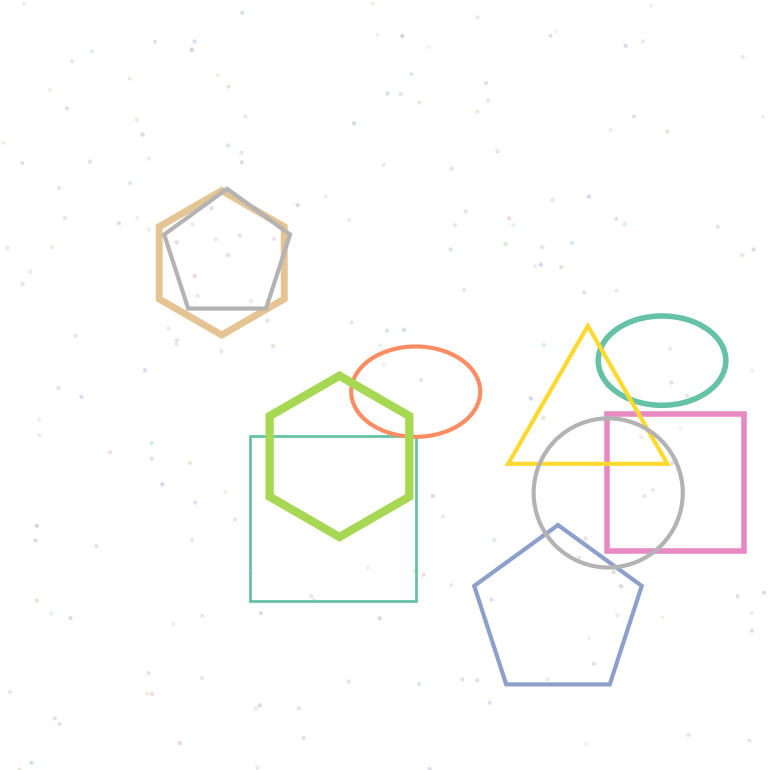[{"shape": "square", "thickness": 1, "radius": 0.54, "center": [0.432, 0.327]}, {"shape": "oval", "thickness": 2, "radius": 0.41, "center": [0.86, 0.532]}, {"shape": "oval", "thickness": 1.5, "radius": 0.42, "center": [0.54, 0.491]}, {"shape": "pentagon", "thickness": 1.5, "radius": 0.57, "center": [0.725, 0.204]}, {"shape": "square", "thickness": 2, "radius": 0.44, "center": [0.877, 0.373]}, {"shape": "hexagon", "thickness": 3, "radius": 0.52, "center": [0.441, 0.407]}, {"shape": "triangle", "thickness": 1.5, "radius": 0.6, "center": [0.763, 0.457]}, {"shape": "hexagon", "thickness": 2.5, "radius": 0.47, "center": [0.288, 0.659]}, {"shape": "pentagon", "thickness": 1.5, "radius": 0.43, "center": [0.295, 0.669]}, {"shape": "circle", "thickness": 1.5, "radius": 0.48, "center": [0.79, 0.36]}]